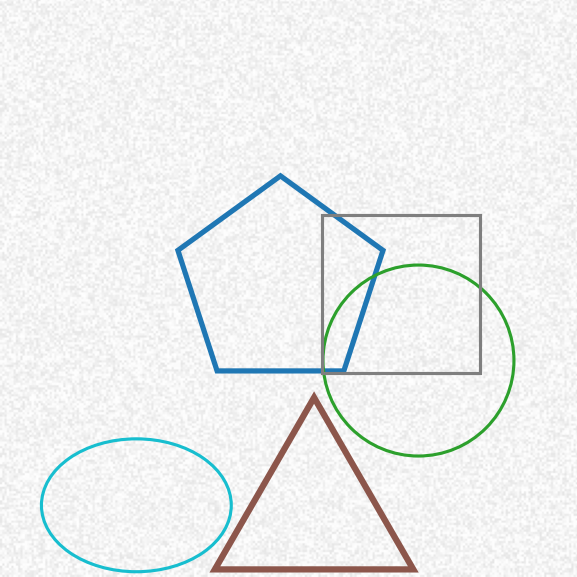[{"shape": "pentagon", "thickness": 2.5, "radius": 0.93, "center": [0.486, 0.508]}, {"shape": "circle", "thickness": 1.5, "radius": 0.83, "center": [0.725, 0.375]}, {"shape": "triangle", "thickness": 3, "radius": 0.99, "center": [0.544, 0.112]}, {"shape": "square", "thickness": 1.5, "radius": 0.68, "center": [0.695, 0.491]}, {"shape": "oval", "thickness": 1.5, "radius": 0.82, "center": [0.236, 0.124]}]